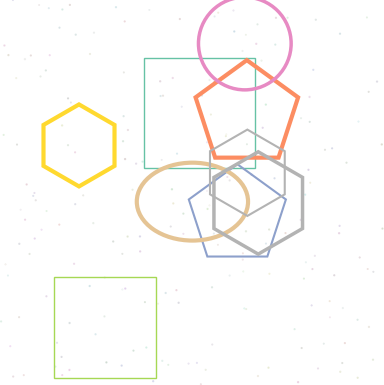[{"shape": "square", "thickness": 1, "radius": 0.72, "center": [0.519, 0.707]}, {"shape": "pentagon", "thickness": 3, "radius": 0.7, "center": [0.641, 0.704]}, {"shape": "pentagon", "thickness": 1.5, "radius": 0.66, "center": [0.616, 0.441]}, {"shape": "circle", "thickness": 2.5, "radius": 0.6, "center": [0.636, 0.887]}, {"shape": "square", "thickness": 1, "radius": 0.66, "center": [0.273, 0.149]}, {"shape": "hexagon", "thickness": 3, "radius": 0.53, "center": [0.205, 0.622]}, {"shape": "oval", "thickness": 3, "radius": 0.72, "center": [0.5, 0.476]}, {"shape": "hexagon", "thickness": 2.5, "radius": 0.66, "center": [0.671, 0.473]}, {"shape": "hexagon", "thickness": 1.5, "radius": 0.56, "center": [0.643, 0.551]}]